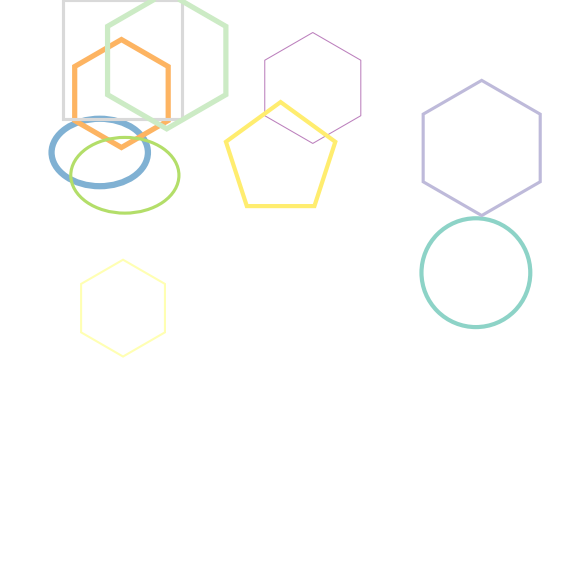[{"shape": "circle", "thickness": 2, "radius": 0.47, "center": [0.824, 0.527]}, {"shape": "hexagon", "thickness": 1, "radius": 0.42, "center": [0.213, 0.466]}, {"shape": "hexagon", "thickness": 1.5, "radius": 0.59, "center": [0.834, 0.743]}, {"shape": "oval", "thickness": 3, "radius": 0.42, "center": [0.173, 0.735]}, {"shape": "hexagon", "thickness": 2.5, "radius": 0.47, "center": [0.21, 0.837]}, {"shape": "oval", "thickness": 1.5, "radius": 0.47, "center": [0.216, 0.696]}, {"shape": "square", "thickness": 1.5, "radius": 0.52, "center": [0.212, 0.896]}, {"shape": "hexagon", "thickness": 0.5, "radius": 0.48, "center": [0.542, 0.847]}, {"shape": "hexagon", "thickness": 2.5, "radius": 0.59, "center": [0.289, 0.894]}, {"shape": "pentagon", "thickness": 2, "radius": 0.5, "center": [0.486, 0.723]}]